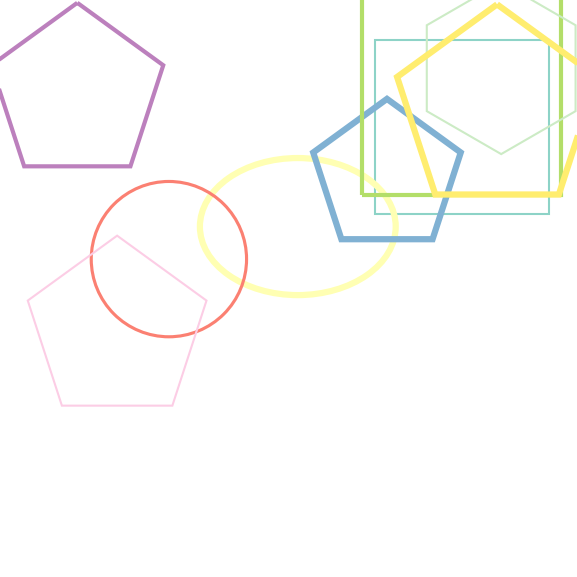[{"shape": "square", "thickness": 1, "radius": 0.75, "center": [0.801, 0.78]}, {"shape": "oval", "thickness": 3, "radius": 0.85, "center": [0.516, 0.607]}, {"shape": "circle", "thickness": 1.5, "radius": 0.67, "center": [0.292, 0.55]}, {"shape": "pentagon", "thickness": 3, "radius": 0.67, "center": [0.67, 0.694]}, {"shape": "square", "thickness": 2, "radius": 0.86, "center": [0.799, 0.833]}, {"shape": "pentagon", "thickness": 1, "radius": 0.81, "center": [0.203, 0.428]}, {"shape": "pentagon", "thickness": 2, "radius": 0.78, "center": [0.134, 0.838]}, {"shape": "hexagon", "thickness": 1, "radius": 0.74, "center": [0.868, 0.881]}, {"shape": "pentagon", "thickness": 3, "radius": 0.91, "center": [0.861, 0.81]}]